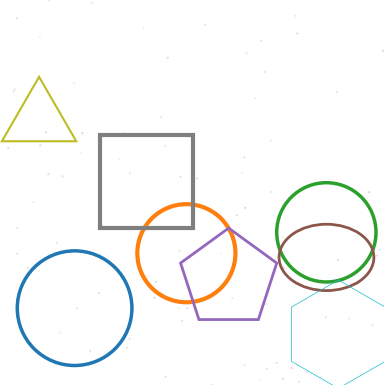[{"shape": "circle", "thickness": 2.5, "radius": 0.74, "center": [0.194, 0.2]}, {"shape": "circle", "thickness": 3, "radius": 0.64, "center": [0.484, 0.342]}, {"shape": "circle", "thickness": 2.5, "radius": 0.64, "center": [0.848, 0.397]}, {"shape": "pentagon", "thickness": 2, "radius": 0.66, "center": [0.594, 0.276]}, {"shape": "oval", "thickness": 2, "radius": 0.62, "center": [0.848, 0.331]}, {"shape": "square", "thickness": 3, "radius": 0.6, "center": [0.38, 0.529]}, {"shape": "triangle", "thickness": 1.5, "radius": 0.56, "center": [0.102, 0.689]}, {"shape": "hexagon", "thickness": 0.5, "radius": 0.7, "center": [0.879, 0.132]}]